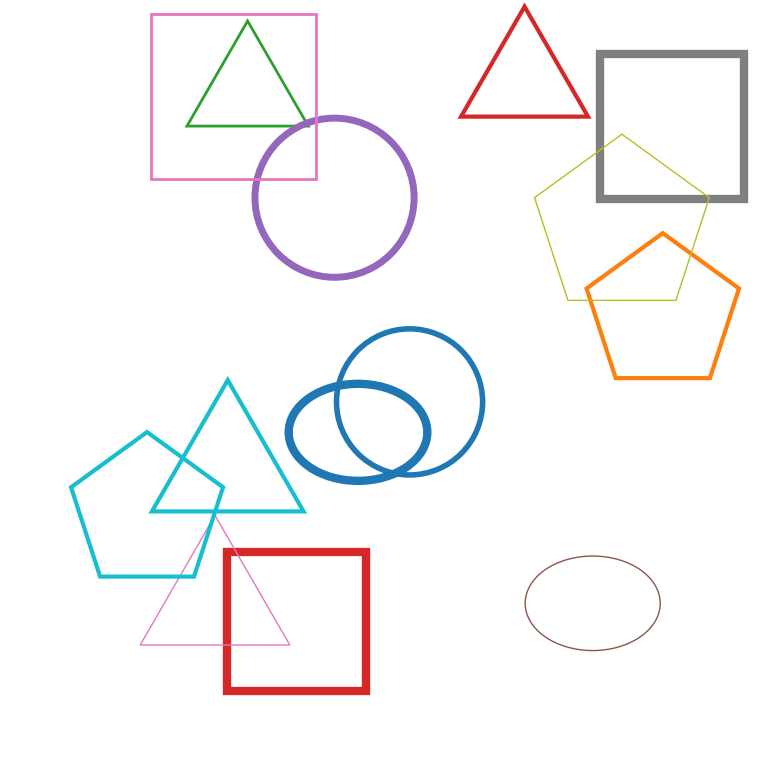[{"shape": "circle", "thickness": 2, "radius": 0.47, "center": [0.532, 0.478]}, {"shape": "oval", "thickness": 3, "radius": 0.45, "center": [0.465, 0.439]}, {"shape": "pentagon", "thickness": 1.5, "radius": 0.52, "center": [0.861, 0.593]}, {"shape": "triangle", "thickness": 1, "radius": 0.46, "center": [0.322, 0.882]}, {"shape": "square", "thickness": 3, "radius": 0.45, "center": [0.385, 0.193]}, {"shape": "triangle", "thickness": 1.5, "radius": 0.48, "center": [0.681, 0.896]}, {"shape": "circle", "thickness": 2.5, "radius": 0.52, "center": [0.434, 0.743]}, {"shape": "oval", "thickness": 0.5, "radius": 0.44, "center": [0.77, 0.217]}, {"shape": "square", "thickness": 1, "radius": 0.54, "center": [0.303, 0.875]}, {"shape": "triangle", "thickness": 0.5, "radius": 0.56, "center": [0.279, 0.218]}, {"shape": "square", "thickness": 3, "radius": 0.47, "center": [0.873, 0.836]}, {"shape": "pentagon", "thickness": 0.5, "radius": 0.6, "center": [0.808, 0.706]}, {"shape": "pentagon", "thickness": 1.5, "radius": 0.52, "center": [0.191, 0.335]}, {"shape": "triangle", "thickness": 1.5, "radius": 0.57, "center": [0.296, 0.393]}]